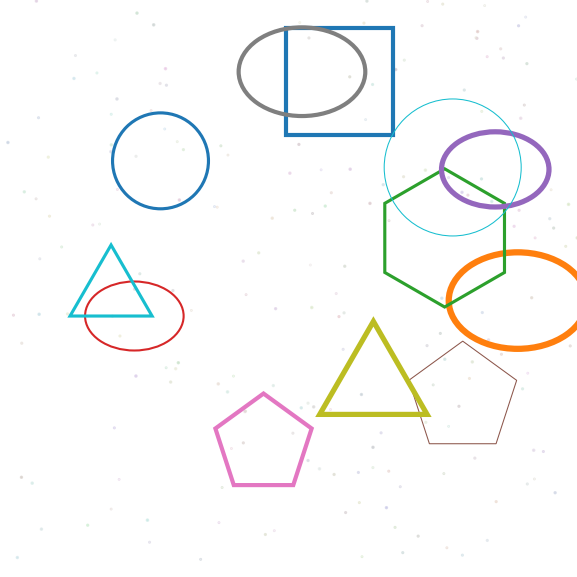[{"shape": "square", "thickness": 2, "radius": 0.46, "center": [0.588, 0.858]}, {"shape": "circle", "thickness": 1.5, "radius": 0.42, "center": [0.278, 0.721]}, {"shape": "oval", "thickness": 3, "radius": 0.6, "center": [0.896, 0.479]}, {"shape": "hexagon", "thickness": 1.5, "radius": 0.6, "center": [0.77, 0.587]}, {"shape": "oval", "thickness": 1, "radius": 0.43, "center": [0.233, 0.452]}, {"shape": "oval", "thickness": 2.5, "radius": 0.47, "center": [0.858, 0.706]}, {"shape": "pentagon", "thickness": 0.5, "radius": 0.49, "center": [0.801, 0.31]}, {"shape": "pentagon", "thickness": 2, "radius": 0.44, "center": [0.456, 0.23]}, {"shape": "oval", "thickness": 2, "radius": 0.55, "center": [0.523, 0.875]}, {"shape": "triangle", "thickness": 2.5, "radius": 0.54, "center": [0.647, 0.335]}, {"shape": "circle", "thickness": 0.5, "radius": 0.59, "center": [0.784, 0.709]}, {"shape": "triangle", "thickness": 1.5, "radius": 0.41, "center": [0.192, 0.493]}]